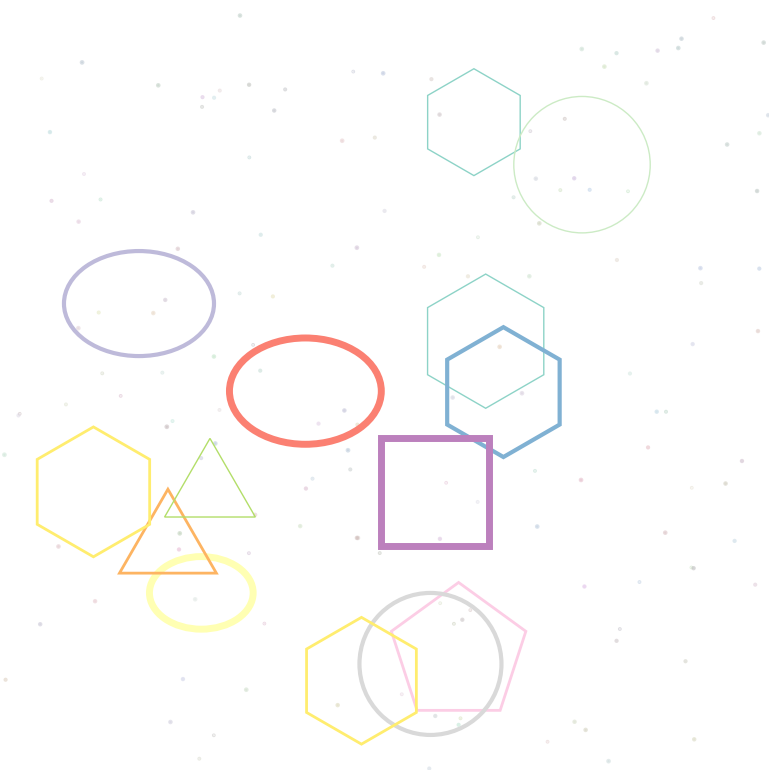[{"shape": "hexagon", "thickness": 0.5, "radius": 0.35, "center": [0.615, 0.841]}, {"shape": "hexagon", "thickness": 0.5, "radius": 0.44, "center": [0.631, 0.557]}, {"shape": "oval", "thickness": 2.5, "radius": 0.34, "center": [0.261, 0.23]}, {"shape": "oval", "thickness": 1.5, "radius": 0.49, "center": [0.181, 0.606]}, {"shape": "oval", "thickness": 2.5, "radius": 0.49, "center": [0.397, 0.492]}, {"shape": "hexagon", "thickness": 1.5, "radius": 0.42, "center": [0.654, 0.491]}, {"shape": "triangle", "thickness": 1, "radius": 0.36, "center": [0.218, 0.292]}, {"shape": "triangle", "thickness": 0.5, "radius": 0.34, "center": [0.273, 0.363]}, {"shape": "pentagon", "thickness": 1, "radius": 0.46, "center": [0.596, 0.152]}, {"shape": "circle", "thickness": 1.5, "radius": 0.46, "center": [0.559, 0.138]}, {"shape": "square", "thickness": 2.5, "radius": 0.35, "center": [0.565, 0.361]}, {"shape": "circle", "thickness": 0.5, "radius": 0.44, "center": [0.756, 0.786]}, {"shape": "hexagon", "thickness": 1, "radius": 0.42, "center": [0.121, 0.361]}, {"shape": "hexagon", "thickness": 1, "radius": 0.41, "center": [0.469, 0.116]}]